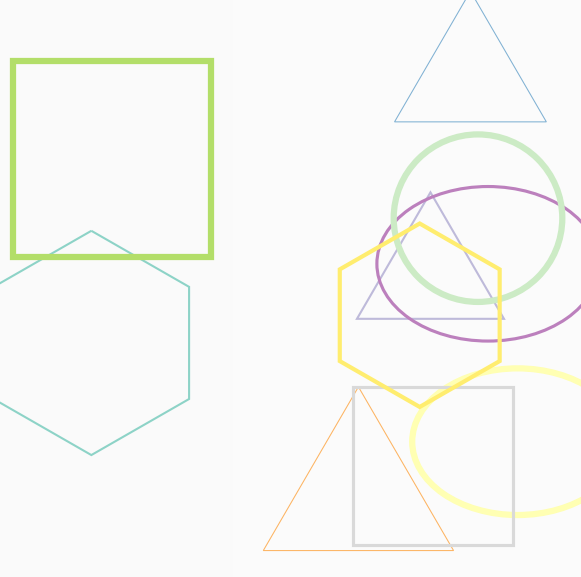[{"shape": "hexagon", "thickness": 1, "radius": 0.97, "center": [0.157, 0.405]}, {"shape": "oval", "thickness": 3, "radius": 0.91, "center": [0.891, 0.234]}, {"shape": "triangle", "thickness": 1, "radius": 0.73, "center": [0.741, 0.52]}, {"shape": "triangle", "thickness": 0.5, "radius": 0.75, "center": [0.809, 0.864]}, {"shape": "triangle", "thickness": 0.5, "radius": 0.94, "center": [0.617, 0.14]}, {"shape": "square", "thickness": 3, "radius": 0.85, "center": [0.193, 0.724]}, {"shape": "square", "thickness": 1.5, "radius": 0.69, "center": [0.745, 0.192]}, {"shape": "oval", "thickness": 1.5, "radius": 0.96, "center": [0.84, 0.542]}, {"shape": "circle", "thickness": 3, "radius": 0.73, "center": [0.822, 0.621]}, {"shape": "hexagon", "thickness": 2, "radius": 0.79, "center": [0.722, 0.453]}]